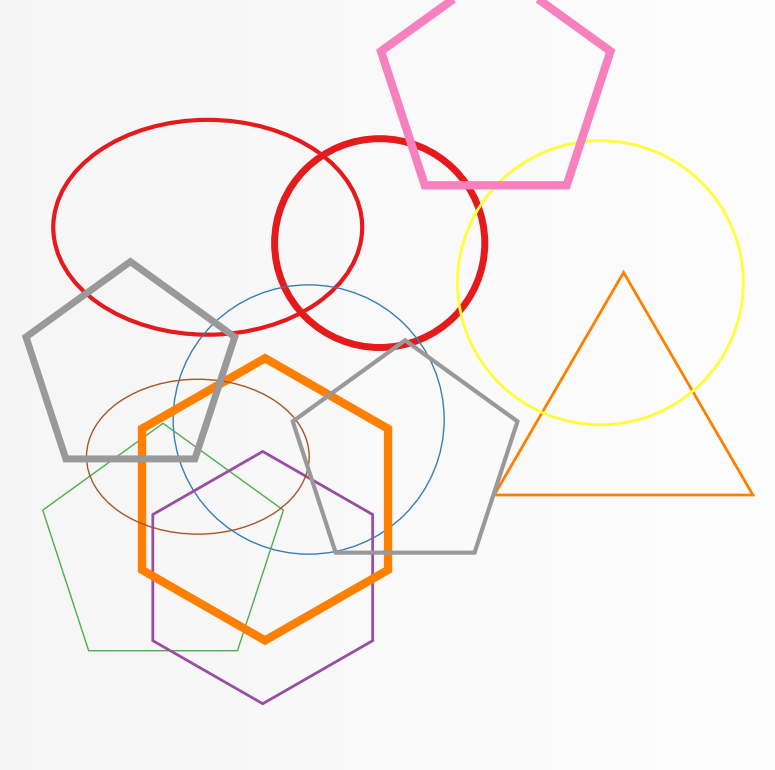[{"shape": "circle", "thickness": 2.5, "radius": 0.68, "center": [0.49, 0.684]}, {"shape": "oval", "thickness": 1.5, "radius": 1.0, "center": [0.268, 0.705]}, {"shape": "circle", "thickness": 0.5, "radius": 0.87, "center": [0.398, 0.455]}, {"shape": "pentagon", "thickness": 0.5, "radius": 0.82, "center": [0.21, 0.287]}, {"shape": "hexagon", "thickness": 1, "radius": 0.82, "center": [0.339, 0.25]}, {"shape": "hexagon", "thickness": 3, "radius": 0.92, "center": [0.342, 0.352]}, {"shape": "triangle", "thickness": 1, "radius": 0.96, "center": [0.805, 0.453]}, {"shape": "circle", "thickness": 1, "radius": 0.92, "center": [0.775, 0.633]}, {"shape": "oval", "thickness": 0.5, "radius": 0.72, "center": [0.255, 0.407]}, {"shape": "pentagon", "thickness": 3, "radius": 0.78, "center": [0.64, 0.885]}, {"shape": "pentagon", "thickness": 2.5, "radius": 0.71, "center": [0.168, 0.519]}, {"shape": "pentagon", "thickness": 1.5, "radius": 0.76, "center": [0.523, 0.406]}]